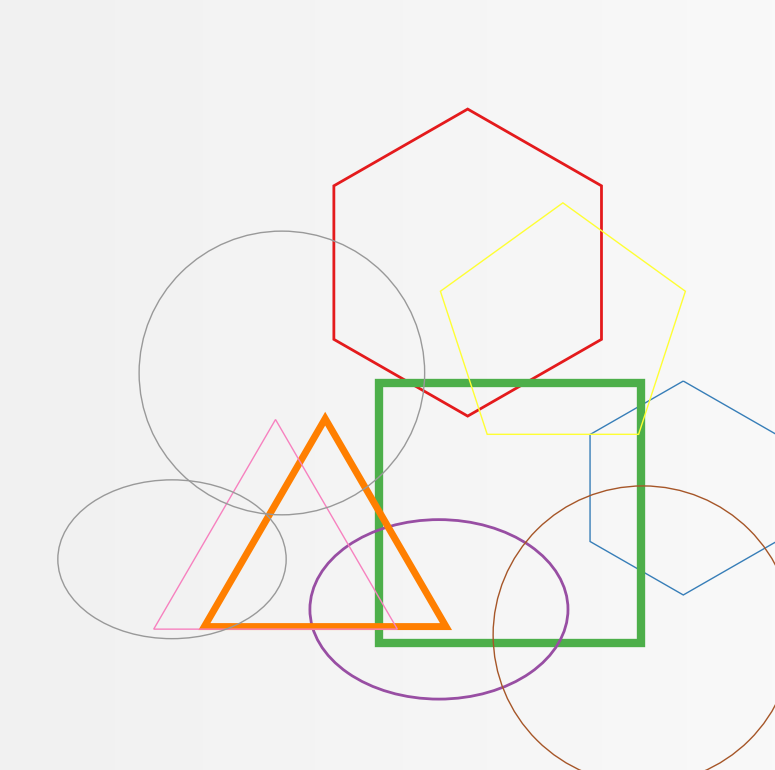[{"shape": "hexagon", "thickness": 1, "radius": 1.0, "center": [0.603, 0.659]}, {"shape": "hexagon", "thickness": 0.5, "radius": 0.69, "center": [0.882, 0.366]}, {"shape": "square", "thickness": 3, "radius": 0.84, "center": [0.658, 0.334]}, {"shape": "oval", "thickness": 1, "radius": 0.83, "center": [0.566, 0.209]}, {"shape": "triangle", "thickness": 2.5, "radius": 0.9, "center": [0.42, 0.276]}, {"shape": "pentagon", "thickness": 0.5, "radius": 0.83, "center": [0.726, 0.57]}, {"shape": "circle", "thickness": 0.5, "radius": 0.97, "center": [0.83, 0.175]}, {"shape": "triangle", "thickness": 0.5, "radius": 0.91, "center": [0.356, 0.274]}, {"shape": "circle", "thickness": 0.5, "radius": 0.92, "center": [0.364, 0.516]}, {"shape": "oval", "thickness": 0.5, "radius": 0.74, "center": [0.222, 0.274]}]